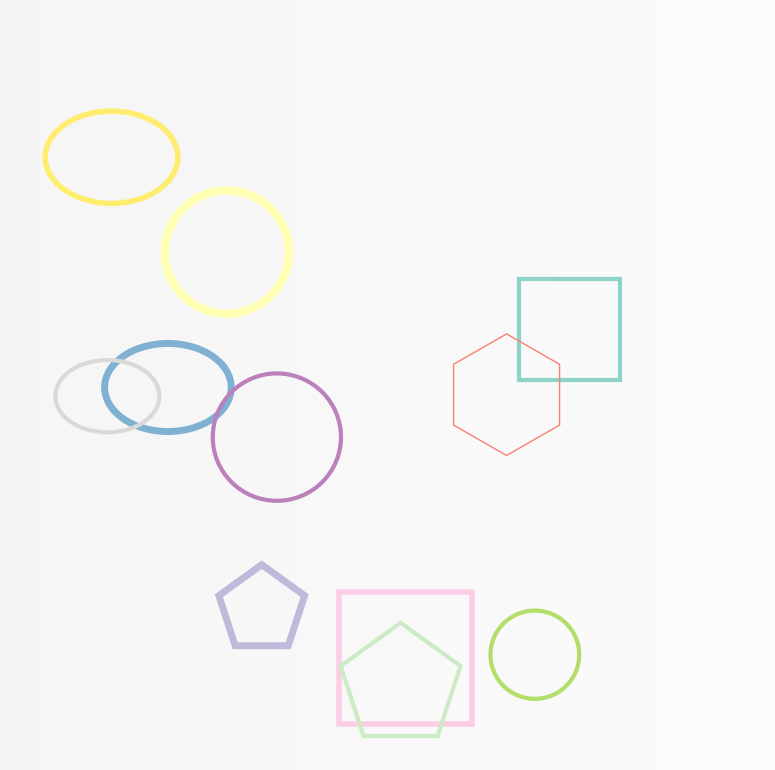[{"shape": "square", "thickness": 1.5, "radius": 0.33, "center": [0.735, 0.572]}, {"shape": "circle", "thickness": 3, "radius": 0.4, "center": [0.293, 0.673]}, {"shape": "pentagon", "thickness": 2.5, "radius": 0.29, "center": [0.338, 0.208]}, {"shape": "hexagon", "thickness": 0.5, "radius": 0.39, "center": [0.654, 0.487]}, {"shape": "oval", "thickness": 2.5, "radius": 0.41, "center": [0.217, 0.497]}, {"shape": "circle", "thickness": 1.5, "radius": 0.29, "center": [0.69, 0.15]}, {"shape": "square", "thickness": 2, "radius": 0.43, "center": [0.523, 0.145]}, {"shape": "oval", "thickness": 1.5, "radius": 0.34, "center": [0.139, 0.485]}, {"shape": "circle", "thickness": 1.5, "radius": 0.41, "center": [0.357, 0.432]}, {"shape": "pentagon", "thickness": 1.5, "radius": 0.41, "center": [0.517, 0.11]}, {"shape": "oval", "thickness": 2, "radius": 0.43, "center": [0.144, 0.796]}]